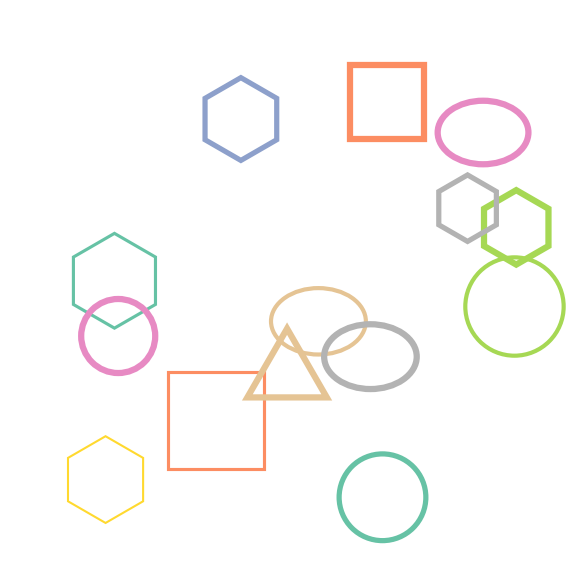[{"shape": "circle", "thickness": 2.5, "radius": 0.38, "center": [0.662, 0.138]}, {"shape": "hexagon", "thickness": 1.5, "radius": 0.41, "center": [0.198, 0.513]}, {"shape": "square", "thickness": 1.5, "radius": 0.42, "center": [0.374, 0.27]}, {"shape": "square", "thickness": 3, "radius": 0.32, "center": [0.67, 0.823]}, {"shape": "hexagon", "thickness": 2.5, "radius": 0.36, "center": [0.417, 0.793]}, {"shape": "oval", "thickness": 3, "radius": 0.39, "center": [0.836, 0.77]}, {"shape": "circle", "thickness": 3, "radius": 0.32, "center": [0.205, 0.417]}, {"shape": "hexagon", "thickness": 3, "radius": 0.32, "center": [0.894, 0.605]}, {"shape": "circle", "thickness": 2, "radius": 0.43, "center": [0.891, 0.468]}, {"shape": "hexagon", "thickness": 1, "radius": 0.38, "center": [0.183, 0.169]}, {"shape": "oval", "thickness": 2, "radius": 0.41, "center": [0.551, 0.443]}, {"shape": "triangle", "thickness": 3, "radius": 0.4, "center": [0.497, 0.351]}, {"shape": "oval", "thickness": 3, "radius": 0.4, "center": [0.641, 0.382]}, {"shape": "hexagon", "thickness": 2.5, "radius": 0.29, "center": [0.81, 0.639]}]